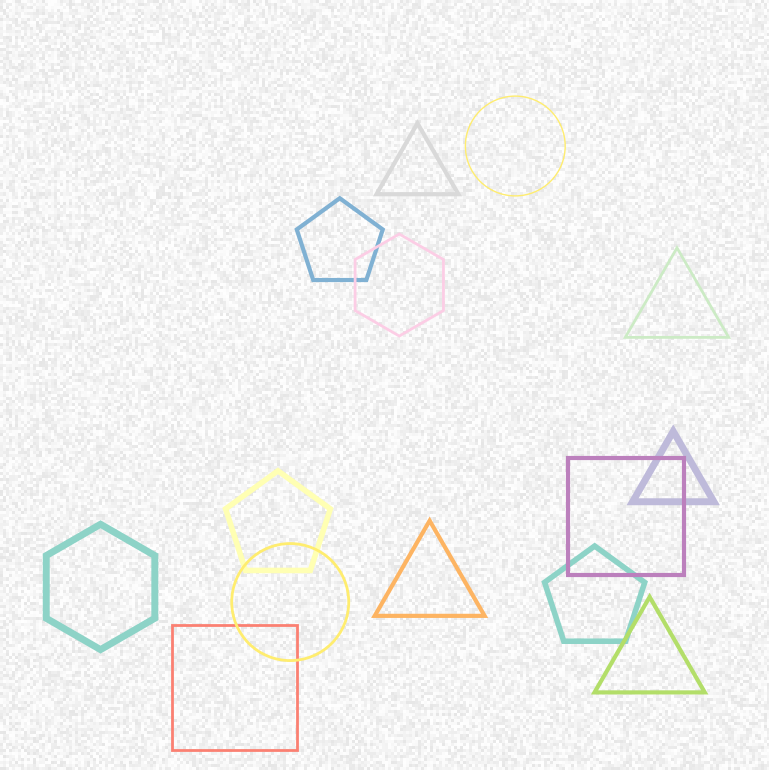[{"shape": "hexagon", "thickness": 2.5, "radius": 0.41, "center": [0.131, 0.238]}, {"shape": "pentagon", "thickness": 2, "radius": 0.34, "center": [0.772, 0.223]}, {"shape": "pentagon", "thickness": 2, "radius": 0.36, "center": [0.361, 0.317]}, {"shape": "triangle", "thickness": 2.5, "radius": 0.3, "center": [0.874, 0.379]}, {"shape": "square", "thickness": 1, "radius": 0.41, "center": [0.305, 0.108]}, {"shape": "pentagon", "thickness": 1.5, "radius": 0.29, "center": [0.441, 0.684]}, {"shape": "triangle", "thickness": 1.5, "radius": 0.41, "center": [0.558, 0.241]}, {"shape": "triangle", "thickness": 1.5, "radius": 0.41, "center": [0.844, 0.142]}, {"shape": "hexagon", "thickness": 1, "radius": 0.33, "center": [0.519, 0.63]}, {"shape": "triangle", "thickness": 1.5, "radius": 0.31, "center": [0.542, 0.778]}, {"shape": "square", "thickness": 1.5, "radius": 0.38, "center": [0.813, 0.329]}, {"shape": "triangle", "thickness": 1, "radius": 0.39, "center": [0.879, 0.601]}, {"shape": "circle", "thickness": 0.5, "radius": 0.32, "center": [0.669, 0.81]}, {"shape": "circle", "thickness": 1, "radius": 0.38, "center": [0.377, 0.218]}]